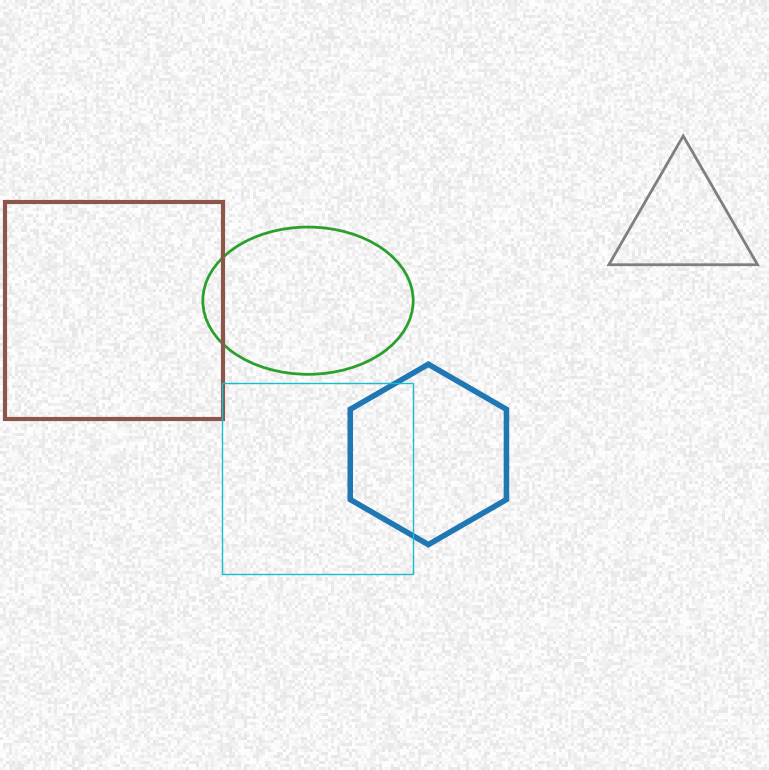[{"shape": "hexagon", "thickness": 2, "radius": 0.59, "center": [0.556, 0.41]}, {"shape": "oval", "thickness": 1, "radius": 0.68, "center": [0.4, 0.609]}, {"shape": "square", "thickness": 1.5, "radius": 0.71, "center": [0.148, 0.596]}, {"shape": "triangle", "thickness": 1, "radius": 0.56, "center": [0.887, 0.712]}, {"shape": "square", "thickness": 0.5, "radius": 0.62, "center": [0.412, 0.379]}]